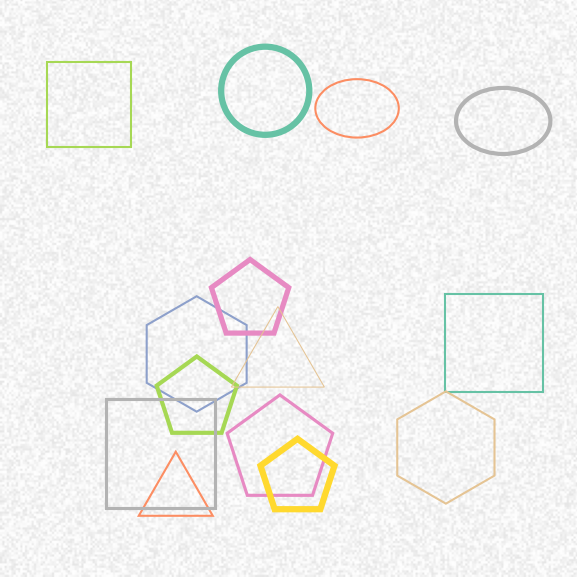[{"shape": "square", "thickness": 1, "radius": 0.42, "center": [0.856, 0.405]}, {"shape": "circle", "thickness": 3, "radius": 0.38, "center": [0.459, 0.842]}, {"shape": "oval", "thickness": 1, "radius": 0.36, "center": [0.618, 0.811]}, {"shape": "triangle", "thickness": 1, "radius": 0.37, "center": [0.304, 0.143]}, {"shape": "hexagon", "thickness": 1, "radius": 0.5, "center": [0.341, 0.386]}, {"shape": "pentagon", "thickness": 2.5, "radius": 0.35, "center": [0.433, 0.479]}, {"shape": "pentagon", "thickness": 1.5, "radius": 0.48, "center": [0.485, 0.219]}, {"shape": "pentagon", "thickness": 2, "radius": 0.37, "center": [0.341, 0.309]}, {"shape": "square", "thickness": 1, "radius": 0.36, "center": [0.154, 0.818]}, {"shape": "pentagon", "thickness": 3, "radius": 0.34, "center": [0.515, 0.172]}, {"shape": "hexagon", "thickness": 1, "radius": 0.49, "center": [0.772, 0.224]}, {"shape": "triangle", "thickness": 0.5, "radius": 0.46, "center": [0.481, 0.375]}, {"shape": "oval", "thickness": 2, "radius": 0.41, "center": [0.871, 0.79]}, {"shape": "square", "thickness": 1.5, "radius": 0.47, "center": [0.278, 0.214]}]